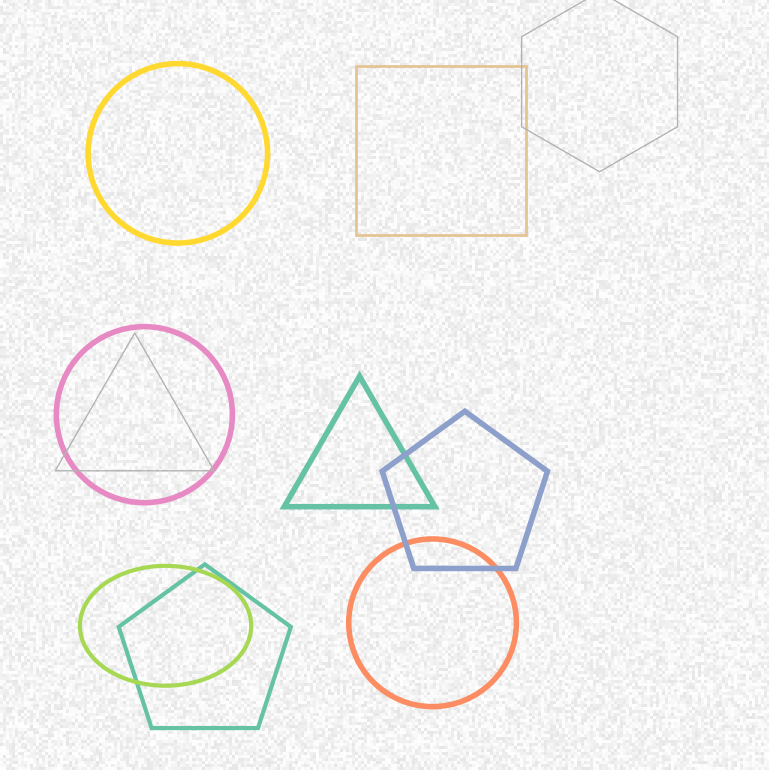[{"shape": "triangle", "thickness": 2, "radius": 0.56, "center": [0.467, 0.398]}, {"shape": "pentagon", "thickness": 1.5, "radius": 0.59, "center": [0.266, 0.15]}, {"shape": "circle", "thickness": 2, "radius": 0.54, "center": [0.562, 0.191]}, {"shape": "pentagon", "thickness": 2, "radius": 0.56, "center": [0.604, 0.353]}, {"shape": "circle", "thickness": 2, "radius": 0.57, "center": [0.188, 0.461]}, {"shape": "oval", "thickness": 1.5, "radius": 0.56, "center": [0.215, 0.187]}, {"shape": "circle", "thickness": 2, "radius": 0.58, "center": [0.231, 0.801]}, {"shape": "square", "thickness": 1, "radius": 0.55, "center": [0.573, 0.804]}, {"shape": "hexagon", "thickness": 0.5, "radius": 0.58, "center": [0.779, 0.894]}, {"shape": "triangle", "thickness": 0.5, "radius": 0.6, "center": [0.175, 0.448]}]